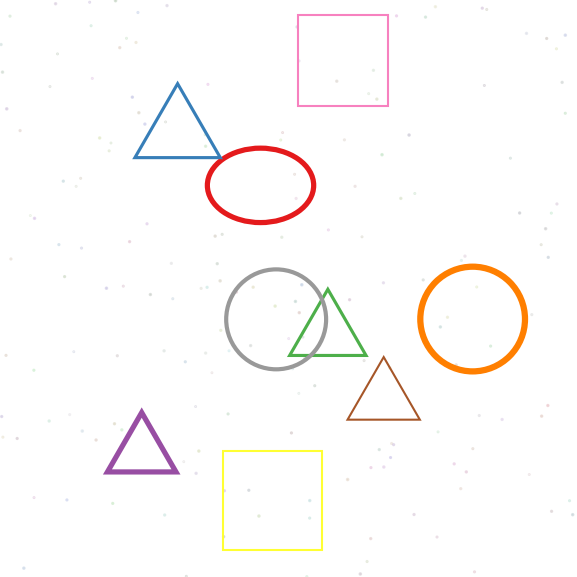[{"shape": "oval", "thickness": 2.5, "radius": 0.46, "center": [0.451, 0.678]}, {"shape": "triangle", "thickness": 1.5, "radius": 0.43, "center": [0.308, 0.769]}, {"shape": "triangle", "thickness": 1.5, "radius": 0.38, "center": [0.568, 0.422]}, {"shape": "triangle", "thickness": 2.5, "radius": 0.34, "center": [0.245, 0.216]}, {"shape": "circle", "thickness": 3, "radius": 0.45, "center": [0.818, 0.447]}, {"shape": "square", "thickness": 1, "radius": 0.43, "center": [0.472, 0.132]}, {"shape": "triangle", "thickness": 1, "radius": 0.36, "center": [0.664, 0.309]}, {"shape": "square", "thickness": 1, "radius": 0.39, "center": [0.594, 0.894]}, {"shape": "circle", "thickness": 2, "radius": 0.43, "center": [0.478, 0.446]}]